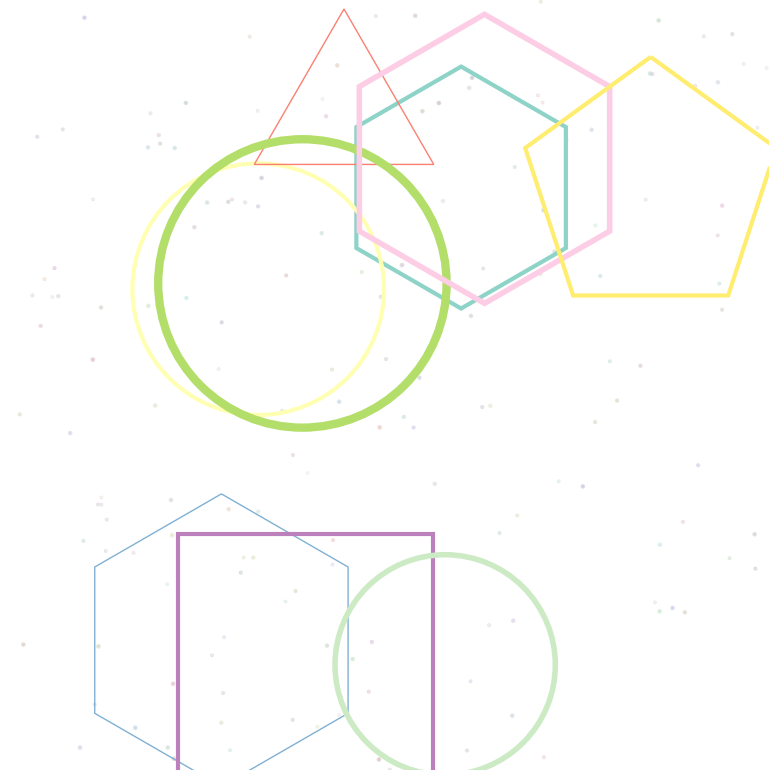[{"shape": "hexagon", "thickness": 1.5, "radius": 0.79, "center": [0.599, 0.756]}, {"shape": "circle", "thickness": 1.5, "radius": 0.82, "center": [0.335, 0.624]}, {"shape": "triangle", "thickness": 0.5, "radius": 0.67, "center": [0.447, 0.854]}, {"shape": "hexagon", "thickness": 0.5, "radius": 0.95, "center": [0.288, 0.169]}, {"shape": "circle", "thickness": 3, "radius": 0.94, "center": [0.393, 0.632]}, {"shape": "hexagon", "thickness": 2, "radius": 0.94, "center": [0.629, 0.794]}, {"shape": "square", "thickness": 1.5, "radius": 0.83, "center": [0.397, 0.14]}, {"shape": "circle", "thickness": 2, "radius": 0.72, "center": [0.578, 0.137]}, {"shape": "pentagon", "thickness": 1.5, "radius": 0.86, "center": [0.845, 0.755]}]